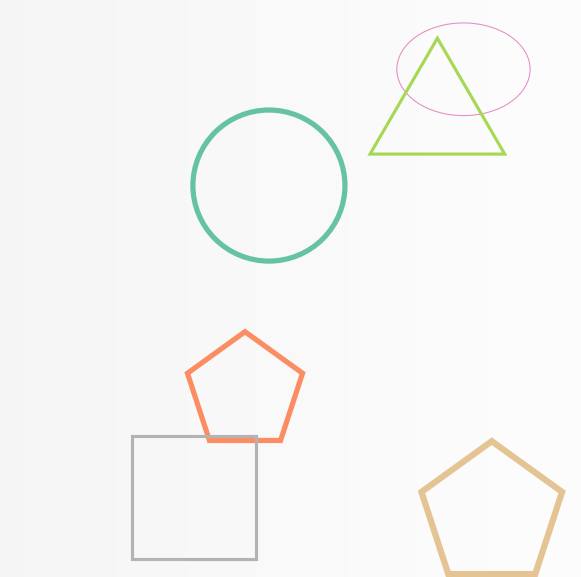[{"shape": "circle", "thickness": 2.5, "radius": 0.65, "center": [0.463, 0.678]}, {"shape": "pentagon", "thickness": 2.5, "radius": 0.52, "center": [0.422, 0.321]}, {"shape": "oval", "thickness": 0.5, "radius": 0.57, "center": [0.797, 0.879]}, {"shape": "triangle", "thickness": 1.5, "radius": 0.67, "center": [0.752, 0.799]}, {"shape": "pentagon", "thickness": 3, "radius": 0.64, "center": [0.846, 0.108]}, {"shape": "square", "thickness": 1.5, "radius": 0.53, "center": [0.334, 0.137]}]